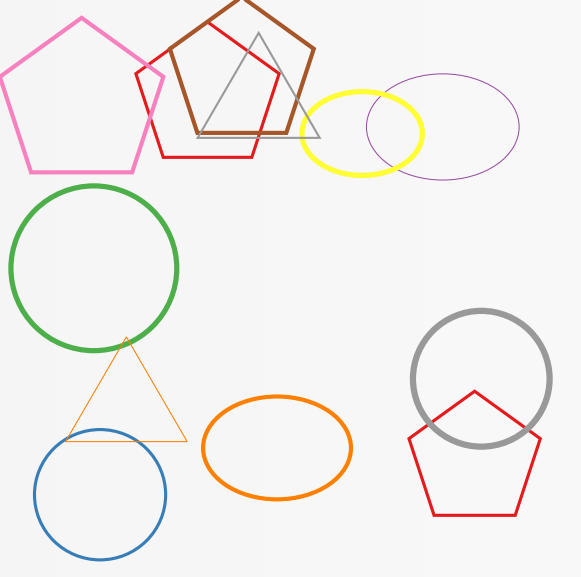[{"shape": "pentagon", "thickness": 1.5, "radius": 0.59, "center": [0.817, 0.203]}, {"shape": "pentagon", "thickness": 1.5, "radius": 0.65, "center": [0.357, 0.832]}, {"shape": "circle", "thickness": 1.5, "radius": 0.56, "center": [0.172, 0.142]}, {"shape": "circle", "thickness": 2.5, "radius": 0.71, "center": [0.161, 0.535]}, {"shape": "oval", "thickness": 0.5, "radius": 0.66, "center": [0.762, 0.779]}, {"shape": "oval", "thickness": 2, "radius": 0.64, "center": [0.477, 0.223]}, {"shape": "triangle", "thickness": 0.5, "radius": 0.6, "center": [0.217, 0.295]}, {"shape": "oval", "thickness": 2.5, "radius": 0.52, "center": [0.623, 0.768]}, {"shape": "pentagon", "thickness": 2, "radius": 0.65, "center": [0.416, 0.874]}, {"shape": "pentagon", "thickness": 2, "radius": 0.74, "center": [0.14, 0.82]}, {"shape": "triangle", "thickness": 1, "radius": 0.61, "center": [0.445, 0.821]}, {"shape": "circle", "thickness": 3, "radius": 0.59, "center": [0.828, 0.343]}]